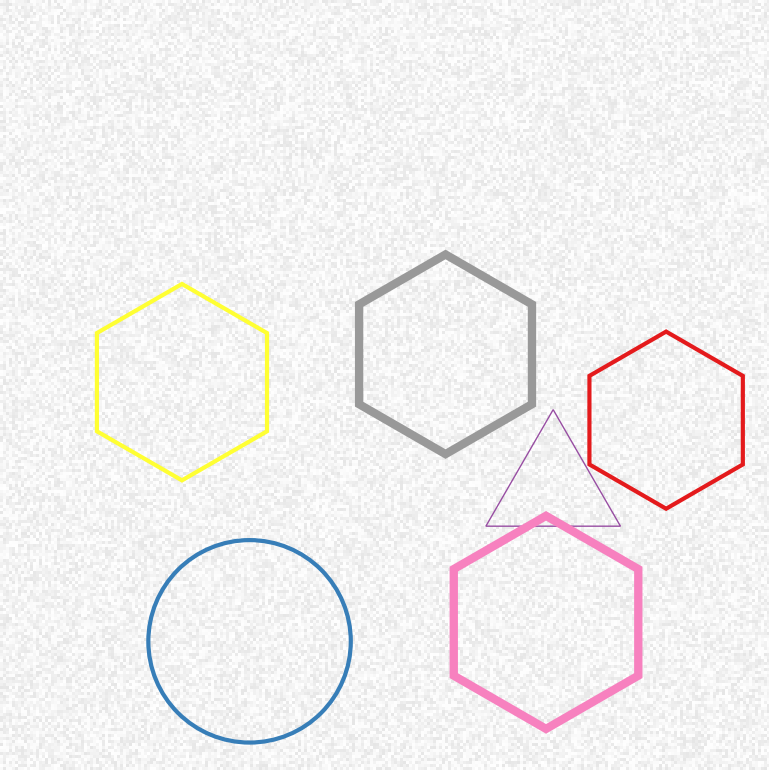[{"shape": "hexagon", "thickness": 1.5, "radius": 0.58, "center": [0.865, 0.454]}, {"shape": "circle", "thickness": 1.5, "radius": 0.66, "center": [0.324, 0.167]}, {"shape": "triangle", "thickness": 0.5, "radius": 0.5, "center": [0.718, 0.367]}, {"shape": "hexagon", "thickness": 1.5, "radius": 0.64, "center": [0.236, 0.504]}, {"shape": "hexagon", "thickness": 3, "radius": 0.69, "center": [0.709, 0.192]}, {"shape": "hexagon", "thickness": 3, "radius": 0.65, "center": [0.579, 0.54]}]